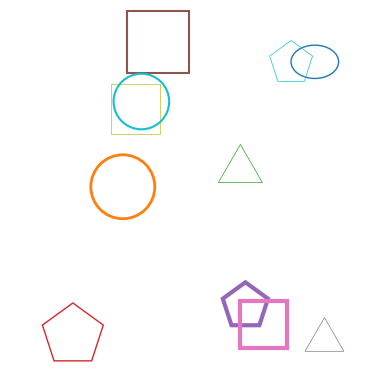[{"shape": "oval", "thickness": 1, "radius": 0.31, "center": [0.818, 0.839]}, {"shape": "circle", "thickness": 2, "radius": 0.42, "center": [0.319, 0.515]}, {"shape": "triangle", "thickness": 0.5, "radius": 0.33, "center": [0.624, 0.559]}, {"shape": "pentagon", "thickness": 1, "radius": 0.42, "center": [0.189, 0.13]}, {"shape": "pentagon", "thickness": 3, "radius": 0.31, "center": [0.637, 0.205]}, {"shape": "square", "thickness": 1.5, "radius": 0.4, "center": [0.41, 0.89]}, {"shape": "square", "thickness": 3, "radius": 0.3, "center": [0.685, 0.157]}, {"shape": "triangle", "thickness": 0.5, "radius": 0.29, "center": [0.843, 0.117]}, {"shape": "square", "thickness": 0.5, "radius": 0.32, "center": [0.353, 0.717]}, {"shape": "pentagon", "thickness": 0.5, "radius": 0.29, "center": [0.756, 0.836]}, {"shape": "circle", "thickness": 1.5, "radius": 0.36, "center": [0.367, 0.736]}]